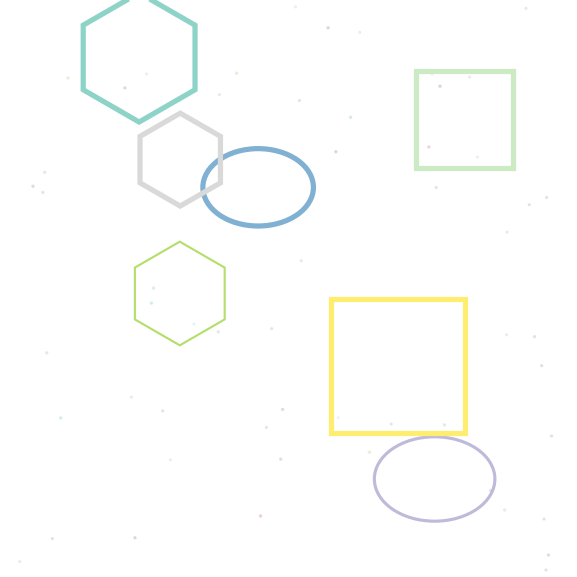[{"shape": "hexagon", "thickness": 2.5, "radius": 0.56, "center": [0.241, 0.9]}, {"shape": "oval", "thickness": 1.5, "radius": 0.52, "center": [0.753, 0.17]}, {"shape": "oval", "thickness": 2.5, "radius": 0.48, "center": [0.447, 0.675]}, {"shape": "hexagon", "thickness": 1, "radius": 0.45, "center": [0.311, 0.491]}, {"shape": "hexagon", "thickness": 2.5, "radius": 0.4, "center": [0.312, 0.723]}, {"shape": "square", "thickness": 2.5, "radius": 0.42, "center": [0.804, 0.792]}, {"shape": "square", "thickness": 2.5, "radius": 0.58, "center": [0.689, 0.366]}]